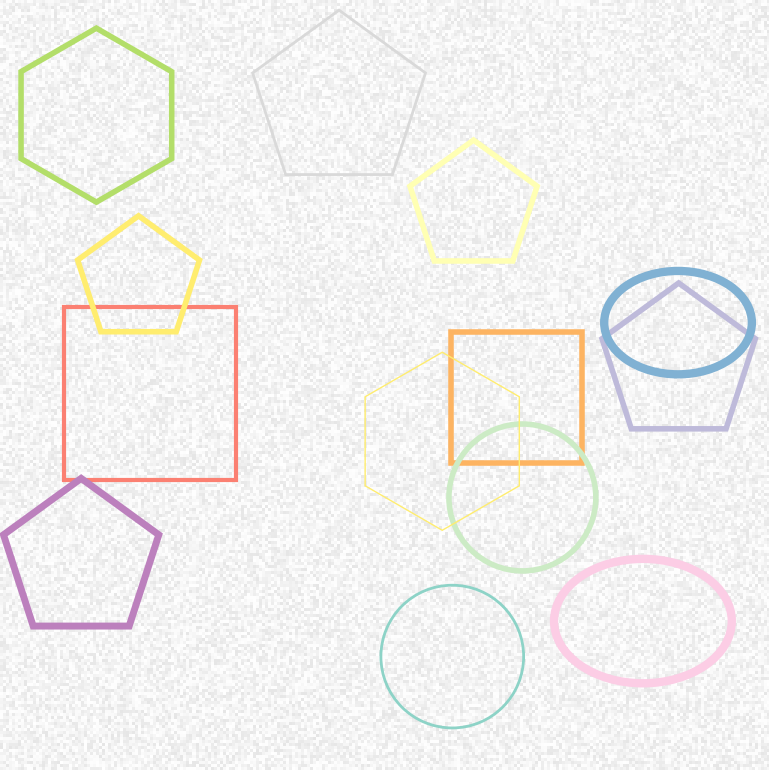[{"shape": "circle", "thickness": 1, "radius": 0.46, "center": [0.587, 0.147]}, {"shape": "pentagon", "thickness": 2, "radius": 0.43, "center": [0.615, 0.731]}, {"shape": "pentagon", "thickness": 2, "radius": 0.52, "center": [0.881, 0.528]}, {"shape": "square", "thickness": 1.5, "radius": 0.56, "center": [0.195, 0.489]}, {"shape": "oval", "thickness": 3, "radius": 0.48, "center": [0.881, 0.581]}, {"shape": "square", "thickness": 2, "radius": 0.43, "center": [0.671, 0.484]}, {"shape": "hexagon", "thickness": 2, "radius": 0.56, "center": [0.125, 0.85]}, {"shape": "oval", "thickness": 3, "radius": 0.58, "center": [0.835, 0.193]}, {"shape": "pentagon", "thickness": 1, "radius": 0.59, "center": [0.44, 0.869]}, {"shape": "pentagon", "thickness": 2.5, "radius": 0.53, "center": [0.105, 0.273]}, {"shape": "circle", "thickness": 2, "radius": 0.48, "center": [0.678, 0.354]}, {"shape": "hexagon", "thickness": 0.5, "radius": 0.58, "center": [0.574, 0.427]}, {"shape": "pentagon", "thickness": 2, "radius": 0.42, "center": [0.18, 0.637]}]